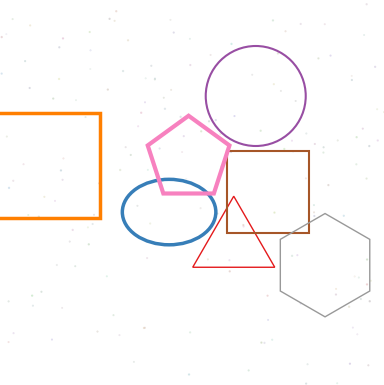[{"shape": "triangle", "thickness": 1, "radius": 0.62, "center": [0.607, 0.367]}, {"shape": "oval", "thickness": 2.5, "radius": 0.61, "center": [0.439, 0.449]}, {"shape": "circle", "thickness": 1.5, "radius": 0.65, "center": [0.664, 0.751]}, {"shape": "square", "thickness": 2.5, "radius": 0.68, "center": [0.124, 0.57]}, {"shape": "square", "thickness": 1.5, "radius": 0.53, "center": [0.696, 0.501]}, {"shape": "pentagon", "thickness": 3, "radius": 0.56, "center": [0.49, 0.588]}, {"shape": "hexagon", "thickness": 1, "radius": 0.67, "center": [0.844, 0.311]}]